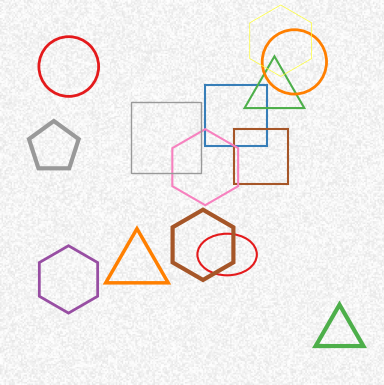[{"shape": "circle", "thickness": 2, "radius": 0.39, "center": [0.179, 0.827]}, {"shape": "oval", "thickness": 1.5, "radius": 0.39, "center": [0.59, 0.339]}, {"shape": "square", "thickness": 1.5, "radius": 0.4, "center": [0.613, 0.7]}, {"shape": "triangle", "thickness": 1.5, "radius": 0.45, "center": [0.713, 0.764]}, {"shape": "triangle", "thickness": 3, "radius": 0.36, "center": [0.882, 0.137]}, {"shape": "hexagon", "thickness": 2, "radius": 0.44, "center": [0.178, 0.274]}, {"shape": "triangle", "thickness": 2.5, "radius": 0.47, "center": [0.356, 0.312]}, {"shape": "circle", "thickness": 2, "radius": 0.42, "center": [0.765, 0.839]}, {"shape": "hexagon", "thickness": 0.5, "radius": 0.46, "center": [0.729, 0.894]}, {"shape": "square", "thickness": 1.5, "radius": 0.36, "center": [0.678, 0.593]}, {"shape": "hexagon", "thickness": 3, "radius": 0.46, "center": [0.527, 0.364]}, {"shape": "hexagon", "thickness": 1.5, "radius": 0.49, "center": [0.533, 0.566]}, {"shape": "square", "thickness": 1, "radius": 0.46, "center": [0.431, 0.643]}, {"shape": "pentagon", "thickness": 3, "radius": 0.34, "center": [0.14, 0.618]}]